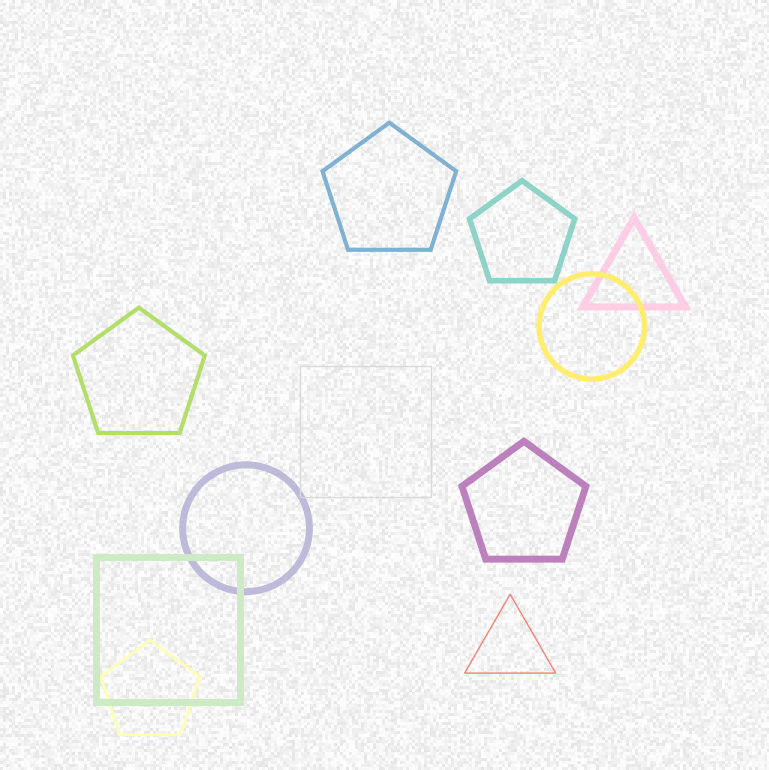[{"shape": "pentagon", "thickness": 2, "radius": 0.36, "center": [0.678, 0.694]}, {"shape": "pentagon", "thickness": 1, "radius": 0.34, "center": [0.195, 0.101]}, {"shape": "circle", "thickness": 2.5, "radius": 0.41, "center": [0.32, 0.314]}, {"shape": "triangle", "thickness": 0.5, "radius": 0.34, "center": [0.663, 0.16]}, {"shape": "pentagon", "thickness": 1.5, "radius": 0.46, "center": [0.506, 0.749]}, {"shape": "pentagon", "thickness": 1.5, "radius": 0.45, "center": [0.18, 0.511]}, {"shape": "triangle", "thickness": 2.5, "radius": 0.39, "center": [0.824, 0.64]}, {"shape": "square", "thickness": 0.5, "radius": 0.43, "center": [0.475, 0.439]}, {"shape": "pentagon", "thickness": 2.5, "radius": 0.42, "center": [0.68, 0.342]}, {"shape": "square", "thickness": 2.5, "radius": 0.47, "center": [0.218, 0.183]}, {"shape": "circle", "thickness": 2, "radius": 0.34, "center": [0.769, 0.576]}]